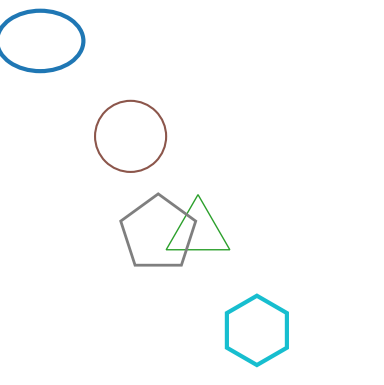[{"shape": "oval", "thickness": 3, "radius": 0.56, "center": [0.105, 0.894]}, {"shape": "triangle", "thickness": 1, "radius": 0.48, "center": [0.514, 0.399]}, {"shape": "circle", "thickness": 1.5, "radius": 0.46, "center": [0.339, 0.646]}, {"shape": "pentagon", "thickness": 2, "radius": 0.51, "center": [0.411, 0.394]}, {"shape": "hexagon", "thickness": 3, "radius": 0.45, "center": [0.667, 0.142]}]